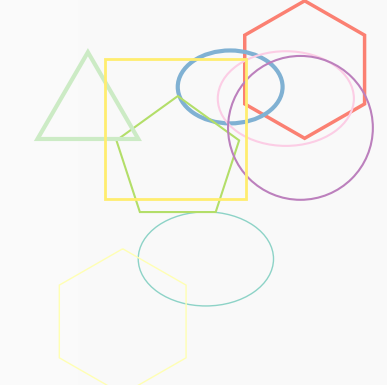[{"shape": "oval", "thickness": 1, "radius": 0.87, "center": [0.531, 0.327]}, {"shape": "hexagon", "thickness": 1, "radius": 0.94, "center": [0.317, 0.165]}, {"shape": "hexagon", "thickness": 2.5, "radius": 0.89, "center": [0.786, 0.819]}, {"shape": "oval", "thickness": 3, "radius": 0.68, "center": [0.594, 0.774]}, {"shape": "pentagon", "thickness": 1.5, "radius": 0.83, "center": [0.459, 0.584]}, {"shape": "oval", "thickness": 1.5, "radius": 0.88, "center": [0.738, 0.744]}, {"shape": "circle", "thickness": 1.5, "radius": 0.93, "center": [0.775, 0.668]}, {"shape": "triangle", "thickness": 3, "radius": 0.75, "center": [0.227, 0.714]}, {"shape": "square", "thickness": 2, "radius": 0.91, "center": [0.453, 0.664]}]